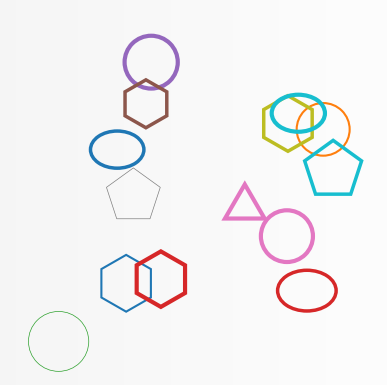[{"shape": "oval", "thickness": 2.5, "radius": 0.34, "center": [0.302, 0.611]}, {"shape": "hexagon", "thickness": 1.5, "radius": 0.37, "center": [0.326, 0.264]}, {"shape": "circle", "thickness": 1.5, "radius": 0.34, "center": [0.834, 0.664]}, {"shape": "circle", "thickness": 0.5, "radius": 0.39, "center": [0.151, 0.113]}, {"shape": "oval", "thickness": 2.5, "radius": 0.38, "center": [0.792, 0.245]}, {"shape": "hexagon", "thickness": 3, "radius": 0.36, "center": [0.415, 0.275]}, {"shape": "circle", "thickness": 3, "radius": 0.34, "center": [0.39, 0.839]}, {"shape": "hexagon", "thickness": 2.5, "radius": 0.31, "center": [0.377, 0.73]}, {"shape": "circle", "thickness": 3, "radius": 0.34, "center": [0.74, 0.387]}, {"shape": "triangle", "thickness": 3, "radius": 0.3, "center": [0.632, 0.462]}, {"shape": "pentagon", "thickness": 0.5, "radius": 0.37, "center": [0.344, 0.491]}, {"shape": "hexagon", "thickness": 2.5, "radius": 0.36, "center": [0.743, 0.679]}, {"shape": "oval", "thickness": 3, "radius": 0.34, "center": [0.77, 0.706]}, {"shape": "pentagon", "thickness": 2.5, "radius": 0.39, "center": [0.86, 0.558]}]